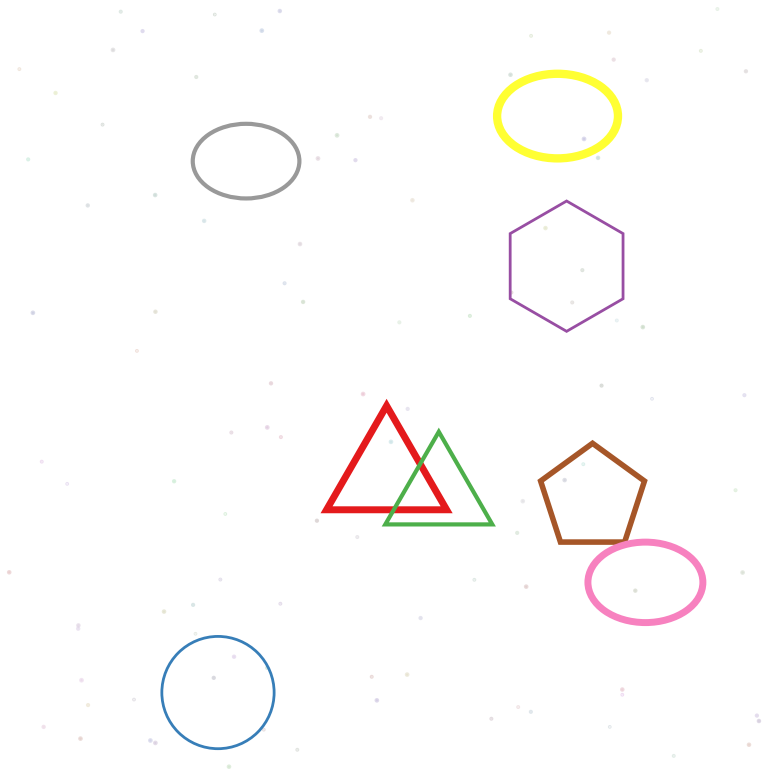[{"shape": "triangle", "thickness": 2.5, "radius": 0.45, "center": [0.502, 0.383]}, {"shape": "circle", "thickness": 1, "radius": 0.36, "center": [0.283, 0.101]}, {"shape": "triangle", "thickness": 1.5, "radius": 0.4, "center": [0.57, 0.359]}, {"shape": "hexagon", "thickness": 1, "radius": 0.42, "center": [0.736, 0.654]}, {"shape": "oval", "thickness": 3, "radius": 0.39, "center": [0.724, 0.849]}, {"shape": "pentagon", "thickness": 2, "radius": 0.35, "center": [0.77, 0.353]}, {"shape": "oval", "thickness": 2.5, "radius": 0.37, "center": [0.838, 0.244]}, {"shape": "oval", "thickness": 1.5, "radius": 0.35, "center": [0.32, 0.791]}]